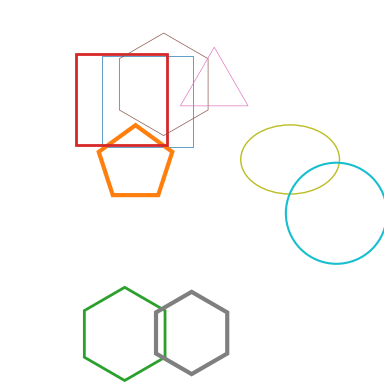[{"shape": "square", "thickness": 0.5, "radius": 0.59, "center": [0.383, 0.736]}, {"shape": "pentagon", "thickness": 3, "radius": 0.5, "center": [0.352, 0.574]}, {"shape": "hexagon", "thickness": 2, "radius": 0.61, "center": [0.324, 0.133]}, {"shape": "square", "thickness": 2, "radius": 0.59, "center": [0.317, 0.741]}, {"shape": "hexagon", "thickness": 0.5, "radius": 0.67, "center": [0.425, 0.781]}, {"shape": "triangle", "thickness": 0.5, "radius": 0.51, "center": [0.557, 0.776]}, {"shape": "hexagon", "thickness": 3, "radius": 0.53, "center": [0.498, 0.135]}, {"shape": "oval", "thickness": 1, "radius": 0.64, "center": [0.754, 0.586]}, {"shape": "circle", "thickness": 1.5, "radius": 0.66, "center": [0.874, 0.446]}]